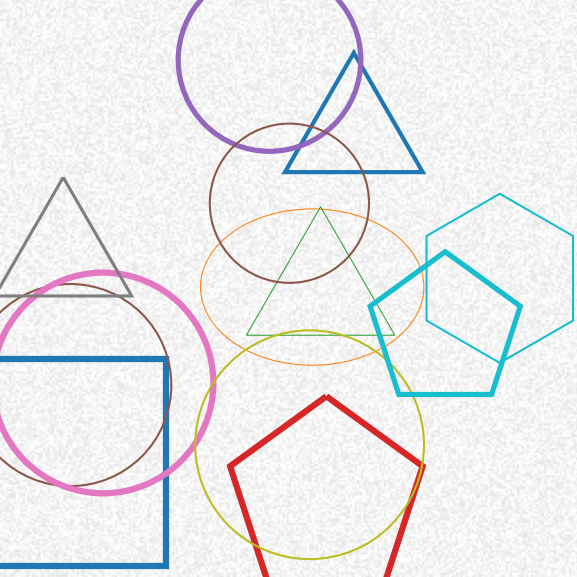[{"shape": "triangle", "thickness": 2, "radius": 0.69, "center": [0.613, 0.77]}, {"shape": "square", "thickness": 3, "radius": 0.89, "center": [0.108, 0.198]}, {"shape": "oval", "thickness": 0.5, "radius": 0.97, "center": [0.541, 0.502]}, {"shape": "triangle", "thickness": 0.5, "radius": 0.74, "center": [0.555, 0.493]}, {"shape": "pentagon", "thickness": 3, "radius": 0.88, "center": [0.565, 0.138]}, {"shape": "circle", "thickness": 2.5, "radius": 0.79, "center": [0.467, 0.895]}, {"shape": "circle", "thickness": 1, "radius": 0.69, "center": [0.501, 0.647]}, {"shape": "circle", "thickness": 1, "radius": 0.87, "center": [0.122, 0.332]}, {"shape": "circle", "thickness": 3, "radius": 0.96, "center": [0.178, 0.336]}, {"shape": "triangle", "thickness": 1.5, "radius": 0.68, "center": [0.109, 0.555]}, {"shape": "circle", "thickness": 1, "radius": 0.99, "center": [0.536, 0.229]}, {"shape": "pentagon", "thickness": 2.5, "radius": 0.68, "center": [0.771, 0.427]}, {"shape": "hexagon", "thickness": 1, "radius": 0.73, "center": [0.865, 0.517]}]